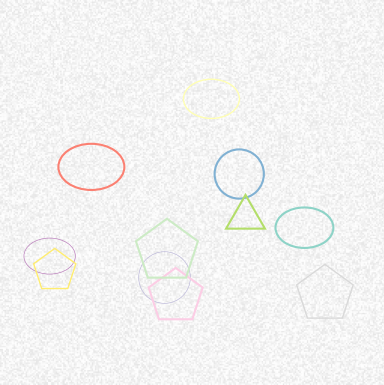[{"shape": "oval", "thickness": 1.5, "radius": 0.38, "center": [0.791, 0.409]}, {"shape": "oval", "thickness": 1, "radius": 0.36, "center": [0.549, 0.743]}, {"shape": "circle", "thickness": 0.5, "radius": 0.34, "center": [0.427, 0.279]}, {"shape": "oval", "thickness": 1.5, "radius": 0.43, "center": [0.237, 0.567]}, {"shape": "circle", "thickness": 1.5, "radius": 0.32, "center": [0.621, 0.548]}, {"shape": "triangle", "thickness": 1.5, "radius": 0.29, "center": [0.638, 0.435]}, {"shape": "pentagon", "thickness": 1.5, "radius": 0.37, "center": [0.456, 0.23]}, {"shape": "pentagon", "thickness": 1, "radius": 0.39, "center": [0.844, 0.236]}, {"shape": "oval", "thickness": 0.5, "radius": 0.33, "center": [0.129, 0.335]}, {"shape": "pentagon", "thickness": 1.5, "radius": 0.42, "center": [0.434, 0.347]}, {"shape": "pentagon", "thickness": 1, "radius": 0.29, "center": [0.142, 0.297]}]